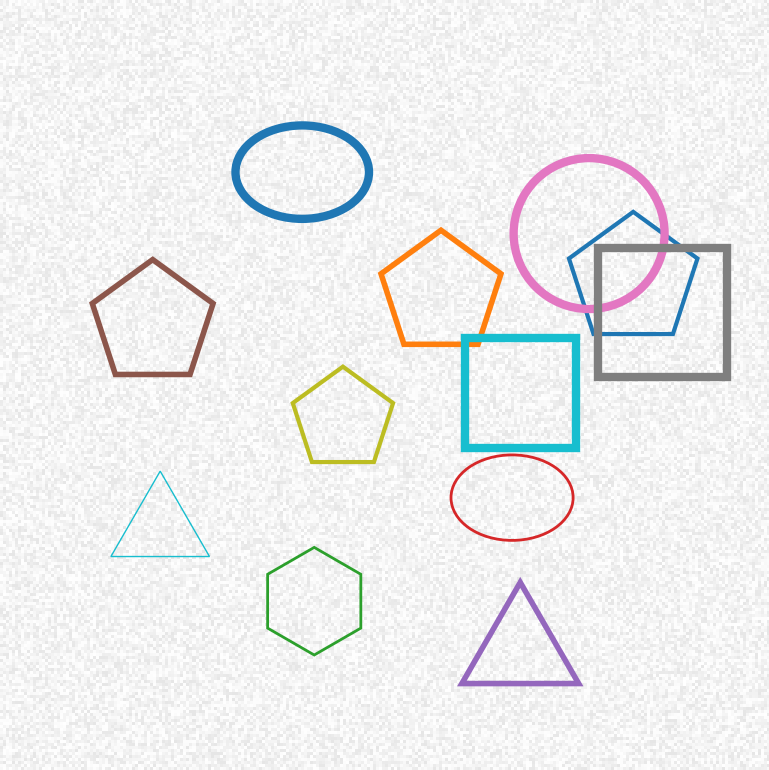[{"shape": "pentagon", "thickness": 1.5, "radius": 0.44, "center": [0.822, 0.637]}, {"shape": "oval", "thickness": 3, "radius": 0.43, "center": [0.393, 0.776]}, {"shape": "pentagon", "thickness": 2, "radius": 0.41, "center": [0.573, 0.619]}, {"shape": "hexagon", "thickness": 1, "radius": 0.35, "center": [0.408, 0.219]}, {"shape": "oval", "thickness": 1, "radius": 0.4, "center": [0.665, 0.354]}, {"shape": "triangle", "thickness": 2, "radius": 0.44, "center": [0.676, 0.156]}, {"shape": "pentagon", "thickness": 2, "radius": 0.41, "center": [0.198, 0.58]}, {"shape": "circle", "thickness": 3, "radius": 0.49, "center": [0.765, 0.697]}, {"shape": "square", "thickness": 3, "radius": 0.42, "center": [0.86, 0.594]}, {"shape": "pentagon", "thickness": 1.5, "radius": 0.34, "center": [0.445, 0.455]}, {"shape": "triangle", "thickness": 0.5, "radius": 0.37, "center": [0.208, 0.314]}, {"shape": "square", "thickness": 3, "radius": 0.36, "center": [0.676, 0.49]}]